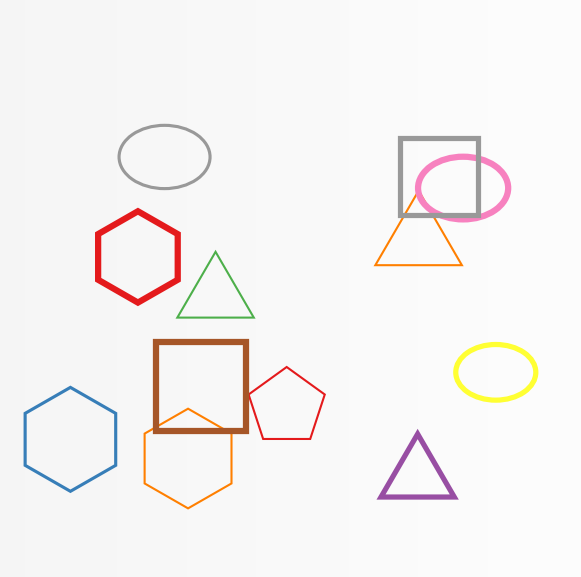[{"shape": "hexagon", "thickness": 3, "radius": 0.4, "center": [0.237, 0.554]}, {"shape": "pentagon", "thickness": 1, "radius": 0.34, "center": [0.493, 0.295]}, {"shape": "hexagon", "thickness": 1.5, "radius": 0.45, "center": [0.121, 0.238]}, {"shape": "triangle", "thickness": 1, "radius": 0.38, "center": [0.371, 0.487]}, {"shape": "triangle", "thickness": 2.5, "radius": 0.36, "center": [0.719, 0.175]}, {"shape": "hexagon", "thickness": 1, "radius": 0.43, "center": [0.324, 0.205]}, {"shape": "triangle", "thickness": 1, "radius": 0.43, "center": [0.72, 0.583]}, {"shape": "oval", "thickness": 2.5, "radius": 0.34, "center": [0.853, 0.354]}, {"shape": "square", "thickness": 3, "radius": 0.39, "center": [0.345, 0.33]}, {"shape": "oval", "thickness": 3, "radius": 0.39, "center": [0.797, 0.674]}, {"shape": "oval", "thickness": 1.5, "radius": 0.39, "center": [0.283, 0.727]}, {"shape": "square", "thickness": 2.5, "radius": 0.34, "center": [0.756, 0.693]}]